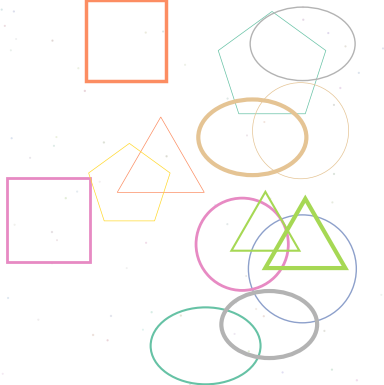[{"shape": "oval", "thickness": 1.5, "radius": 0.71, "center": [0.534, 0.102]}, {"shape": "pentagon", "thickness": 0.5, "radius": 0.73, "center": [0.707, 0.823]}, {"shape": "triangle", "thickness": 0.5, "radius": 0.65, "center": [0.418, 0.566]}, {"shape": "square", "thickness": 2.5, "radius": 0.52, "center": [0.327, 0.894]}, {"shape": "circle", "thickness": 1, "radius": 0.7, "center": [0.785, 0.302]}, {"shape": "circle", "thickness": 2, "radius": 0.6, "center": [0.629, 0.366]}, {"shape": "square", "thickness": 2, "radius": 0.54, "center": [0.126, 0.429]}, {"shape": "triangle", "thickness": 1.5, "radius": 0.51, "center": [0.689, 0.4]}, {"shape": "triangle", "thickness": 3, "radius": 0.6, "center": [0.793, 0.364]}, {"shape": "pentagon", "thickness": 0.5, "radius": 0.56, "center": [0.336, 0.516]}, {"shape": "circle", "thickness": 0.5, "radius": 0.62, "center": [0.781, 0.661]}, {"shape": "oval", "thickness": 3, "radius": 0.7, "center": [0.655, 0.643]}, {"shape": "oval", "thickness": 3, "radius": 0.62, "center": [0.699, 0.157]}, {"shape": "oval", "thickness": 1, "radius": 0.68, "center": [0.786, 0.886]}]